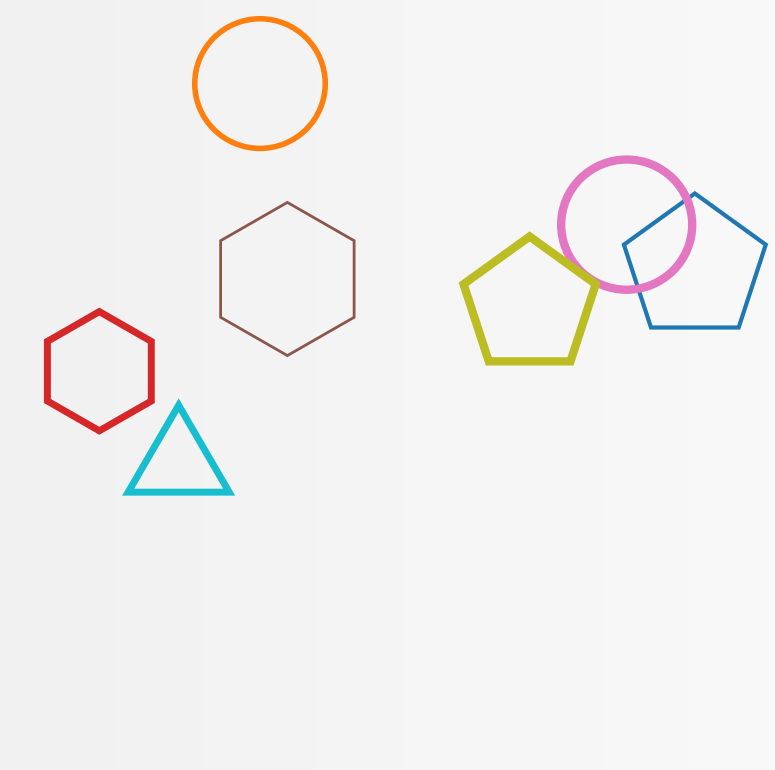[{"shape": "pentagon", "thickness": 1.5, "radius": 0.48, "center": [0.897, 0.652]}, {"shape": "circle", "thickness": 2, "radius": 0.42, "center": [0.335, 0.891]}, {"shape": "hexagon", "thickness": 2.5, "radius": 0.39, "center": [0.128, 0.518]}, {"shape": "hexagon", "thickness": 1, "radius": 0.5, "center": [0.371, 0.638]}, {"shape": "circle", "thickness": 3, "radius": 0.42, "center": [0.809, 0.708]}, {"shape": "pentagon", "thickness": 3, "radius": 0.45, "center": [0.683, 0.603]}, {"shape": "triangle", "thickness": 2.5, "radius": 0.38, "center": [0.231, 0.398]}]